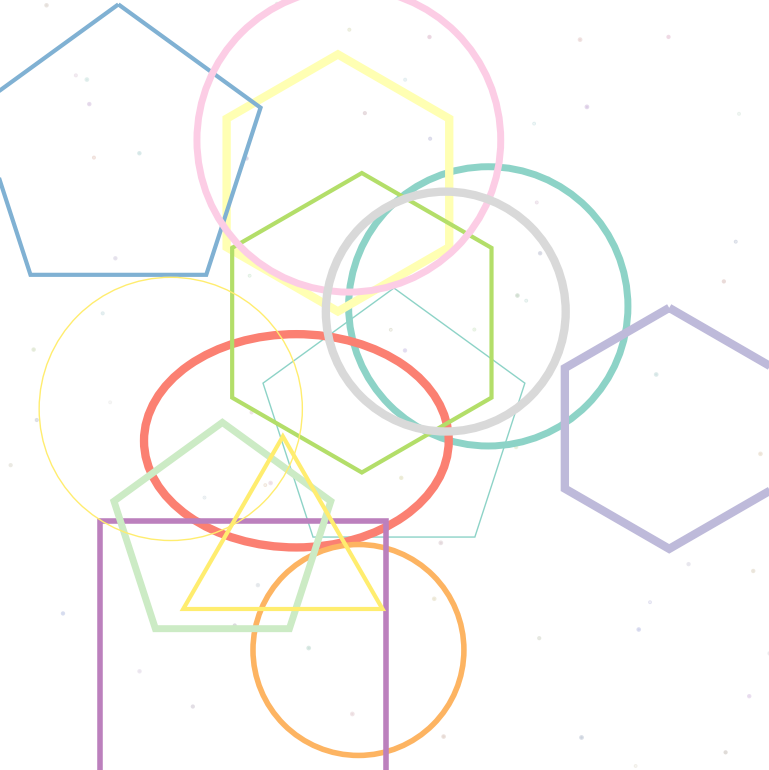[{"shape": "circle", "thickness": 2.5, "radius": 0.91, "center": [0.634, 0.602]}, {"shape": "pentagon", "thickness": 0.5, "radius": 0.89, "center": [0.512, 0.447]}, {"shape": "hexagon", "thickness": 3, "radius": 0.83, "center": [0.439, 0.762]}, {"shape": "hexagon", "thickness": 3, "radius": 0.78, "center": [0.869, 0.444]}, {"shape": "oval", "thickness": 3, "radius": 0.99, "center": [0.385, 0.428]}, {"shape": "pentagon", "thickness": 1.5, "radius": 0.97, "center": [0.154, 0.8]}, {"shape": "circle", "thickness": 2, "radius": 0.68, "center": [0.466, 0.156]}, {"shape": "hexagon", "thickness": 1.5, "radius": 0.97, "center": [0.47, 0.581]}, {"shape": "circle", "thickness": 2.5, "radius": 0.99, "center": [0.453, 0.818]}, {"shape": "circle", "thickness": 3, "radius": 0.78, "center": [0.579, 0.595]}, {"shape": "square", "thickness": 2, "radius": 0.93, "center": [0.315, 0.138]}, {"shape": "pentagon", "thickness": 2.5, "radius": 0.74, "center": [0.289, 0.303]}, {"shape": "circle", "thickness": 0.5, "radius": 0.85, "center": [0.222, 0.469]}, {"shape": "triangle", "thickness": 1.5, "radius": 0.75, "center": [0.367, 0.284]}]